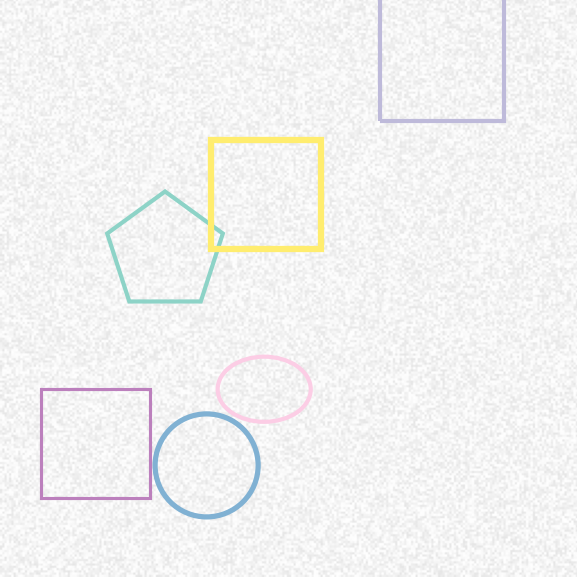[{"shape": "pentagon", "thickness": 2, "radius": 0.53, "center": [0.286, 0.562]}, {"shape": "square", "thickness": 2, "radius": 0.54, "center": [0.766, 0.896]}, {"shape": "circle", "thickness": 2.5, "radius": 0.45, "center": [0.358, 0.193]}, {"shape": "oval", "thickness": 2, "radius": 0.4, "center": [0.457, 0.325]}, {"shape": "square", "thickness": 1.5, "radius": 0.47, "center": [0.165, 0.231]}, {"shape": "square", "thickness": 3, "radius": 0.47, "center": [0.46, 0.663]}]